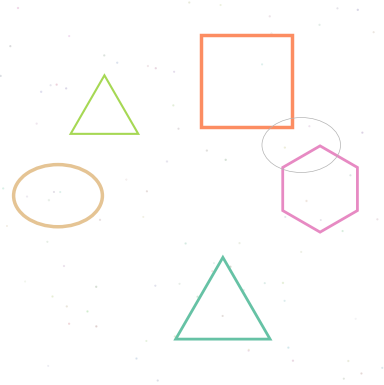[{"shape": "triangle", "thickness": 2, "radius": 0.71, "center": [0.579, 0.19]}, {"shape": "square", "thickness": 2.5, "radius": 0.59, "center": [0.64, 0.79]}, {"shape": "hexagon", "thickness": 2, "radius": 0.56, "center": [0.831, 0.509]}, {"shape": "triangle", "thickness": 1.5, "radius": 0.51, "center": [0.271, 0.703]}, {"shape": "oval", "thickness": 2.5, "radius": 0.58, "center": [0.151, 0.492]}, {"shape": "oval", "thickness": 0.5, "radius": 0.51, "center": [0.782, 0.623]}]